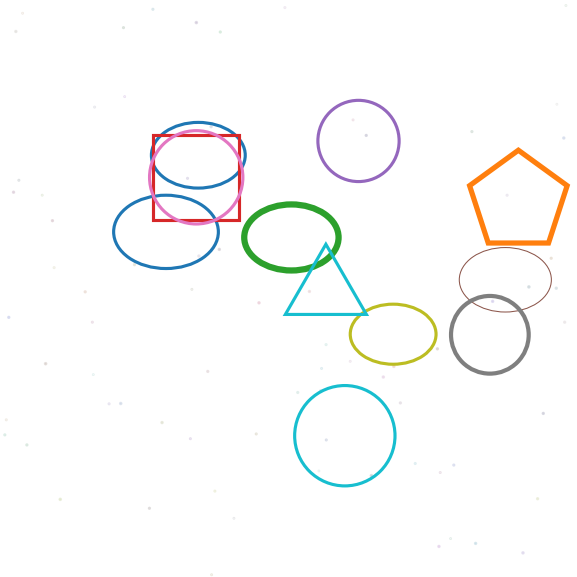[{"shape": "oval", "thickness": 1.5, "radius": 0.45, "center": [0.287, 0.598]}, {"shape": "oval", "thickness": 1.5, "radius": 0.41, "center": [0.343, 0.73]}, {"shape": "pentagon", "thickness": 2.5, "radius": 0.44, "center": [0.898, 0.65]}, {"shape": "oval", "thickness": 3, "radius": 0.41, "center": [0.505, 0.588]}, {"shape": "square", "thickness": 1.5, "radius": 0.37, "center": [0.34, 0.692]}, {"shape": "circle", "thickness": 1.5, "radius": 0.35, "center": [0.621, 0.755]}, {"shape": "oval", "thickness": 0.5, "radius": 0.4, "center": [0.875, 0.515]}, {"shape": "circle", "thickness": 1.5, "radius": 0.4, "center": [0.34, 0.692]}, {"shape": "circle", "thickness": 2, "radius": 0.34, "center": [0.848, 0.419]}, {"shape": "oval", "thickness": 1.5, "radius": 0.37, "center": [0.681, 0.42]}, {"shape": "circle", "thickness": 1.5, "radius": 0.43, "center": [0.597, 0.245]}, {"shape": "triangle", "thickness": 1.5, "radius": 0.41, "center": [0.564, 0.495]}]